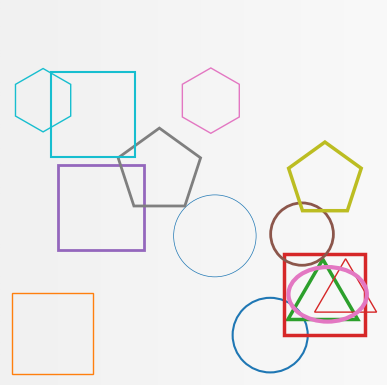[{"shape": "circle", "thickness": 1.5, "radius": 0.48, "center": [0.697, 0.13]}, {"shape": "circle", "thickness": 0.5, "radius": 0.53, "center": [0.555, 0.387]}, {"shape": "square", "thickness": 1, "radius": 0.53, "center": [0.135, 0.133]}, {"shape": "triangle", "thickness": 2.5, "radius": 0.52, "center": [0.833, 0.222]}, {"shape": "square", "thickness": 2.5, "radius": 0.52, "center": [0.837, 0.234]}, {"shape": "triangle", "thickness": 1, "radius": 0.46, "center": [0.892, 0.236]}, {"shape": "square", "thickness": 2, "radius": 0.55, "center": [0.26, 0.46]}, {"shape": "circle", "thickness": 2, "radius": 0.4, "center": [0.779, 0.392]}, {"shape": "oval", "thickness": 3, "radius": 0.51, "center": [0.846, 0.235]}, {"shape": "hexagon", "thickness": 1, "radius": 0.42, "center": [0.544, 0.739]}, {"shape": "pentagon", "thickness": 2, "radius": 0.56, "center": [0.411, 0.555]}, {"shape": "pentagon", "thickness": 2.5, "radius": 0.49, "center": [0.839, 0.532]}, {"shape": "square", "thickness": 1.5, "radius": 0.55, "center": [0.24, 0.703]}, {"shape": "hexagon", "thickness": 1, "radius": 0.41, "center": [0.111, 0.74]}]